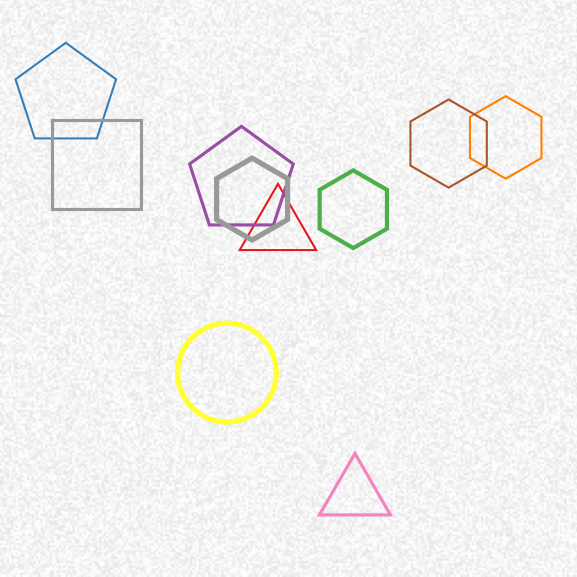[{"shape": "triangle", "thickness": 1, "radius": 0.38, "center": [0.481, 0.604]}, {"shape": "pentagon", "thickness": 1, "radius": 0.46, "center": [0.114, 0.834]}, {"shape": "hexagon", "thickness": 2, "radius": 0.34, "center": [0.612, 0.637]}, {"shape": "pentagon", "thickness": 1.5, "radius": 0.47, "center": [0.418, 0.686]}, {"shape": "hexagon", "thickness": 1, "radius": 0.36, "center": [0.876, 0.761]}, {"shape": "circle", "thickness": 2.5, "radius": 0.43, "center": [0.393, 0.354]}, {"shape": "hexagon", "thickness": 1, "radius": 0.38, "center": [0.777, 0.751]}, {"shape": "triangle", "thickness": 1.5, "radius": 0.35, "center": [0.615, 0.143]}, {"shape": "square", "thickness": 1.5, "radius": 0.38, "center": [0.167, 0.714]}, {"shape": "hexagon", "thickness": 2.5, "radius": 0.35, "center": [0.437, 0.654]}]